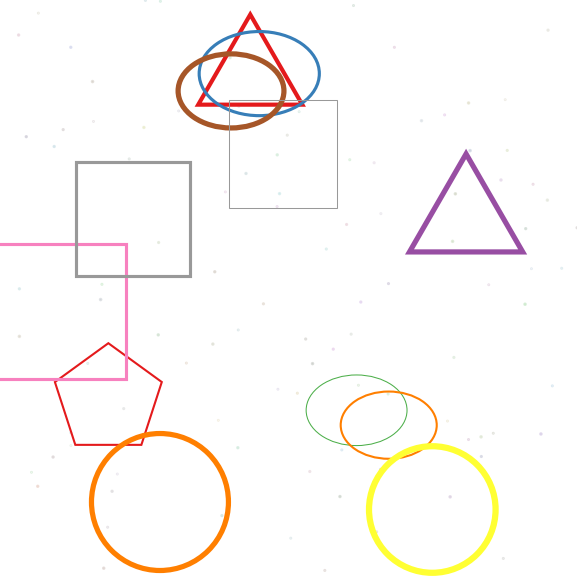[{"shape": "triangle", "thickness": 2, "radius": 0.52, "center": [0.433, 0.87]}, {"shape": "pentagon", "thickness": 1, "radius": 0.49, "center": [0.188, 0.308]}, {"shape": "oval", "thickness": 1.5, "radius": 0.52, "center": [0.449, 0.872]}, {"shape": "oval", "thickness": 0.5, "radius": 0.44, "center": [0.617, 0.289]}, {"shape": "triangle", "thickness": 2.5, "radius": 0.57, "center": [0.807, 0.619]}, {"shape": "oval", "thickness": 1, "radius": 0.42, "center": [0.673, 0.263]}, {"shape": "circle", "thickness": 2.5, "radius": 0.59, "center": [0.277, 0.13]}, {"shape": "circle", "thickness": 3, "radius": 0.55, "center": [0.749, 0.117]}, {"shape": "oval", "thickness": 2.5, "radius": 0.46, "center": [0.4, 0.842]}, {"shape": "square", "thickness": 1.5, "radius": 0.58, "center": [0.103, 0.46]}, {"shape": "square", "thickness": 1.5, "radius": 0.49, "center": [0.23, 0.62]}, {"shape": "square", "thickness": 0.5, "radius": 0.47, "center": [0.49, 0.732]}]